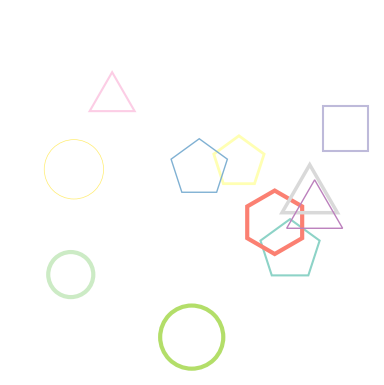[{"shape": "pentagon", "thickness": 1.5, "radius": 0.4, "center": [0.753, 0.35]}, {"shape": "pentagon", "thickness": 2, "radius": 0.34, "center": [0.621, 0.579]}, {"shape": "square", "thickness": 1.5, "radius": 0.29, "center": [0.898, 0.666]}, {"shape": "hexagon", "thickness": 3, "radius": 0.41, "center": [0.714, 0.423]}, {"shape": "pentagon", "thickness": 1, "radius": 0.38, "center": [0.517, 0.563]}, {"shape": "circle", "thickness": 3, "radius": 0.41, "center": [0.498, 0.124]}, {"shape": "triangle", "thickness": 1.5, "radius": 0.34, "center": [0.291, 0.745]}, {"shape": "triangle", "thickness": 2.5, "radius": 0.42, "center": [0.804, 0.489]}, {"shape": "triangle", "thickness": 1, "radius": 0.42, "center": [0.817, 0.449]}, {"shape": "circle", "thickness": 3, "radius": 0.29, "center": [0.184, 0.287]}, {"shape": "circle", "thickness": 0.5, "radius": 0.39, "center": [0.192, 0.56]}]